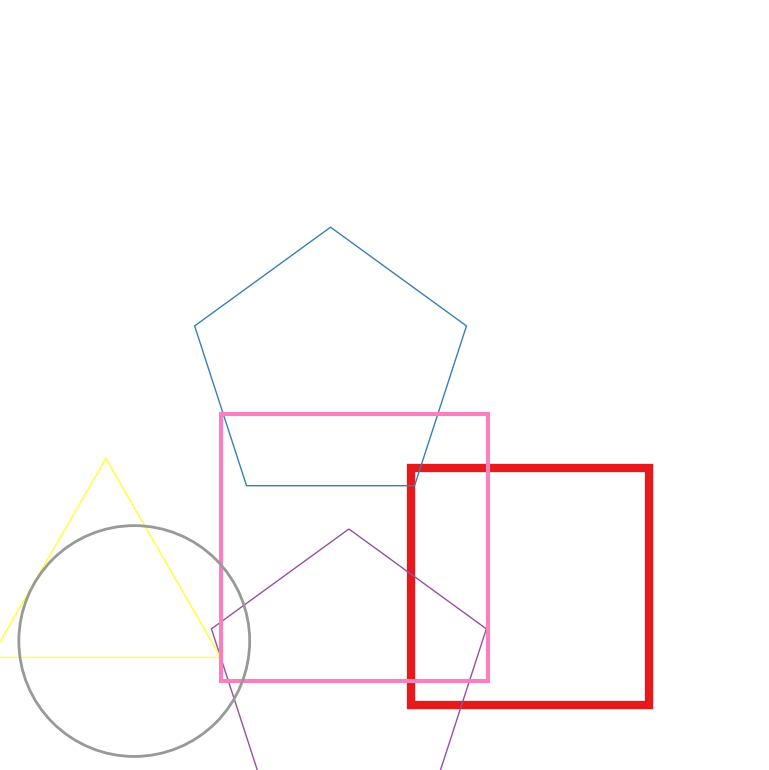[{"shape": "square", "thickness": 3, "radius": 0.77, "center": [0.688, 0.239]}, {"shape": "pentagon", "thickness": 0.5, "radius": 0.93, "center": [0.429, 0.519]}, {"shape": "pentagon", "thickness": 0.5, "radius": 0.94, "center": [0.453, 0.125]}, {"shape": "triangle", "thickness": 0.5, "radius": 0.86, "center": [0.137, 0.232]}, {"shape": "square", "thickness": 1.5, "radius": 0.87, "center": [0.461, 0.288]}, {"shape": "circle", "thickness": 1, "radius": 0.75, "center": [0.174, 0.167]}]